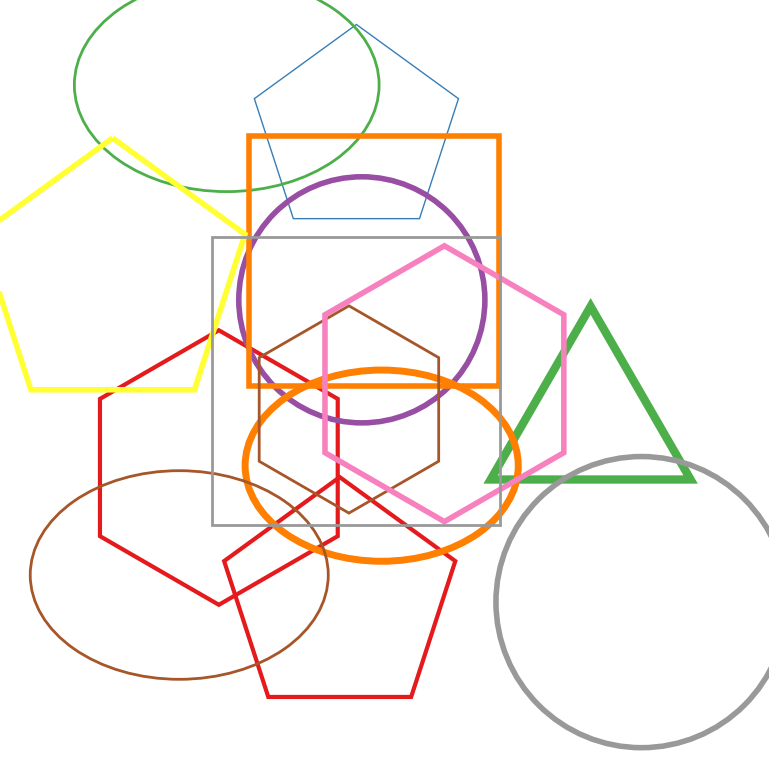[{"shape": "hexagon", "thickness": 1.5, "radius": 0.89, "center": [0.284, 0.393]}, {"shape": "pentagon", "thickness": 1.5, "radius": 0.79, "center": [0.441, 0.223]}, {"shape": "pentagon", "thickness": 0.5, "radius": 0.7, "center": [0.463, 0.829]}, {"shape": "oval", "thickness": 1, "radius": 0.99, "center": [0.294, 0.89]}, {"shape": "triangle", "thickness": 3, "radius": 0.75, "center": [0.767, 0.452]}, {"shape": "circle", "thickness": 2, "radius": 0.8, "center": [0.47, 0.611]}, {"shape": "oval", "thickness": 2.5, "radius": 0.89, "center": [0.496, 0.395]}, {"shape": "square", "thickness": 2, "radius": 0.81, "center": [0.485, 0.661]}, {"shape": "pentagon", "thickness": 2, "radius": 0.9, "center": [0.146, 0.64]}, {"shape": "oval", "thickness": 1, "radius": 0.97, "center": [0.233, 0.253]}, {"shape": "hexagon", "thickness": 1, "radius": 0.67, "center": [0.453, 0.468]}, {"shape": "hexagon", "thickness": 2, "radius": 0.9, "center": [0.577, 0.502]}, {"shape": "square", "thickness": 1, "radius": 0.93, "center": [0.463, 0.505]}, {"shape": "circle", "thickness": 2, "radius": 0.95, "center": [0.833, 0.218]}]